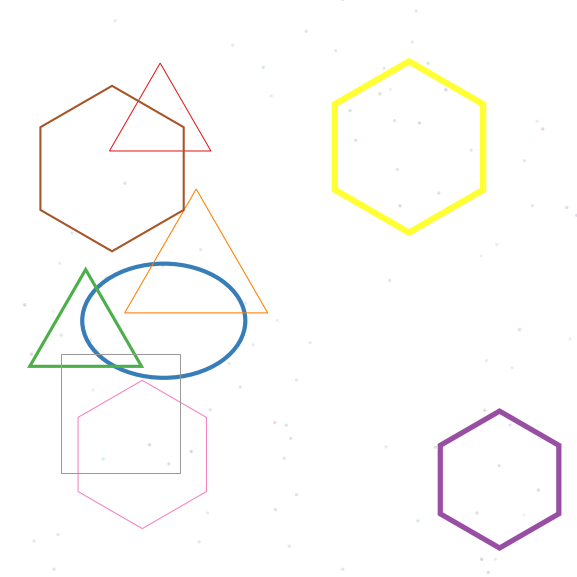[{"shape": "triangle", "thickness": 0.5, "radius": 0.51, "center": [0.277, 0.788]}, {"shape": "oval", "thickness": 2, "radius": 0.71, "center": [0.284, 0.444]}, {"shape": "triangle", "thickness": 1.5, "radius": 0.56, "center": [0.148, 0.421]}, {"shape": "hexagon", "thickness": 2.5, "radius": 0.59, "center": [0.865, 0.169]}, {"shape": "triangle", "thickness": 0.5, "radius": 0.71, "center": [0.34, 0.529]}, {"shape": "hexagon", "thickness": 3, "radius": 0.74, "center": [0.708, 0.745]}, {"shape": "hexagon", "thickness": 1, "radius": 0.72, "center": [0.194, 0.707]}, {"shape": "hexagon", "thickness": 0.5, "radius": 0.64, "center": [0.246, 0.212]}, {"shape": "square", "thickness": 0.5, "radius": 0.51, "center": [0.209, 0.283]}]